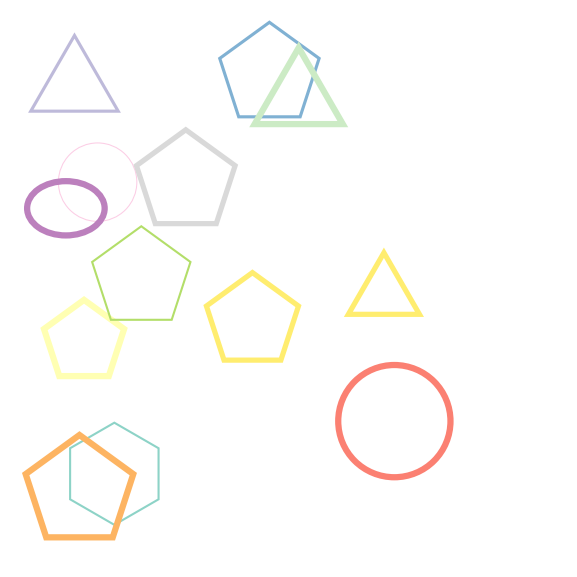[{"shape": "hexagon", "thickness": 1, "radius": 0.44, "center": [0.198, 0.179]}, {"shape": "pentagon", "thickness": 3, "radius": 0.36, "center": [0.146, 0.407]}, {"shape": "triangle", "thickness": 1.5, "radius": 0.44, "center": [0.129, 0.85]}, {"shape": "circle", "thickness": 3, "radius": 0.49, "center": [0.683, 0.27]}, {"shape": "pentagon", "thickness": 1.5, "radius": 0.45, "center": [0.467, 0.87]}, {"shape": "pentagon", "thickness": 3, "radius": 0.49, "center": [0.138, 0.148]}, {"shape": "pentagon", "thickness": 1, "radius": 0.45, "center": [0.245, 0.518]}, {"shape": "circle", "thickness": 0.5, "radius": 0.34, "center": [0.169, 0.684]}, {"shape": "pentagon", "thickness": 2.5, "radius": 0.45, "center": [0.322, 0.685]}, {"shape": "oval", "thickness": 3, "radius": 0.34, "center": [0.114, 0.638]}, {"shape": "triangle", "thickness": 3, "radius": 0.44, "center": [0.517, 0.828]}, {"shape": "pentagon", "thickness": 2.5, "radius": 0.42, "center": [0.437, 0.443]}, {"shape": "triangle", "thickness": 2.5, "radius": 0.36, "center": [0.665, 0.49]}]